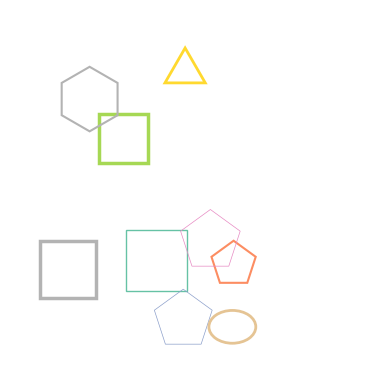[{"shape": "square", "thickness": 1, "radius": 0.4, "center": [0.407, 0.323]}, {"shape": "pentagon", "thickness": 1.5, "radius": 0.3, "center": [0.607, 0.314]}, {"shape": "pentagon", "thickness": 0.5, "radius": 0.39, "center": [0.476, 0.17]}, {"shape": "pentagon", "thickness": 0.5, "radius": 0.41, "center": [0.546, 0.374]}, {"shape": "square", "thickness": 2.5, "radius": 0.32, "center": [0.322, 0.64]}, {"shape": "triangle", "thickness": 2, "radius": 0.3, "center": [0.481, 0.815]}, {"shape": "oval", "thickness": 2, "radius": 0.3, "center": [0.604, 0.151]}, {"shape": "hexagon", "thickness": 1.5, "radius": 0.42, "center": [0.233, 0.743]}, {"shape": "square", "thickness": 2.5, "radius": 0.37, "center": [0.177, 0.3]}]